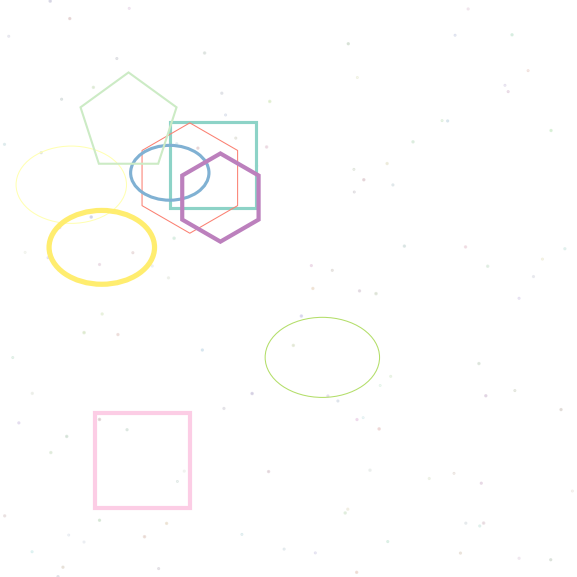[{"shape": "square", "thickness": 1.5, "radius": 0.37, "center": [0.369, 0.713]}, {"shape": "oval", "thickness": 0.5, "radius": 0.48, "center": [0.123, 0.679]}, {"shape": "hexagon", "thickness": 0.5, "radius": 0.48, "center": [0.329, 0.691]}, {"shape": "oval", "thickness": 1.5, "radius": 0.34, "center": [0.294, 0.7]}, {"shape": "oval", "thickness": 0.5, "radius": 0.5, "center": [0.558, 0.38]}, {"shape": "square", "thickness": 2, "radius": 0.41, "center": [0.247, 0.201]}, {"shape": "hexagon", "thickness": 2, "radius": 0.38, "center": [0.382, 0.657]}, {"shape": "pentagon", "thickness": 1, "radius": 0.44, "center": [0.223, 0.786]}, {"shape": "oval", "thickness": 2.5, "radius": 0.46, "center": [0.176, 0.571]}]